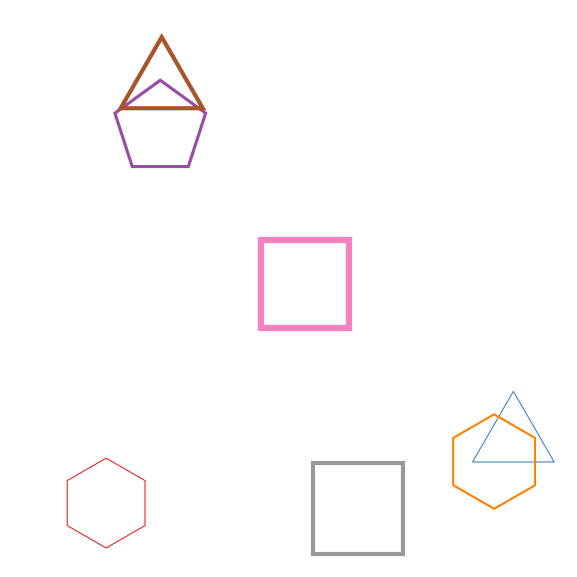[{"shape": "hexagon", "thickness": 0.5, "radius": 0.39, "center": [0.184, 0.128]}, {"shape": "triangle", "thickness": 0.5, "radius": 0.41, "center": [0.889, 0.24]}, {"shape": "pentagon", "thickness": 1.5, "radius": 0.41, "center": [0.278, 0.778]}, {"shape": "hexagon", "thickness": 1, "radius": 0.41, "center": [0.856, 0.2]}, {"shape": "triangle", "thickness": 2, "radius": 0.41, "center": [0.28, 0.853]}, {"shape": "square", "thickness": 3, "radius": 0.38, "center": [0.529, 0.508]}, {"shape": "square", "thickness": 2, "radius": 0.39, "center": [0.62, 0.118]}]